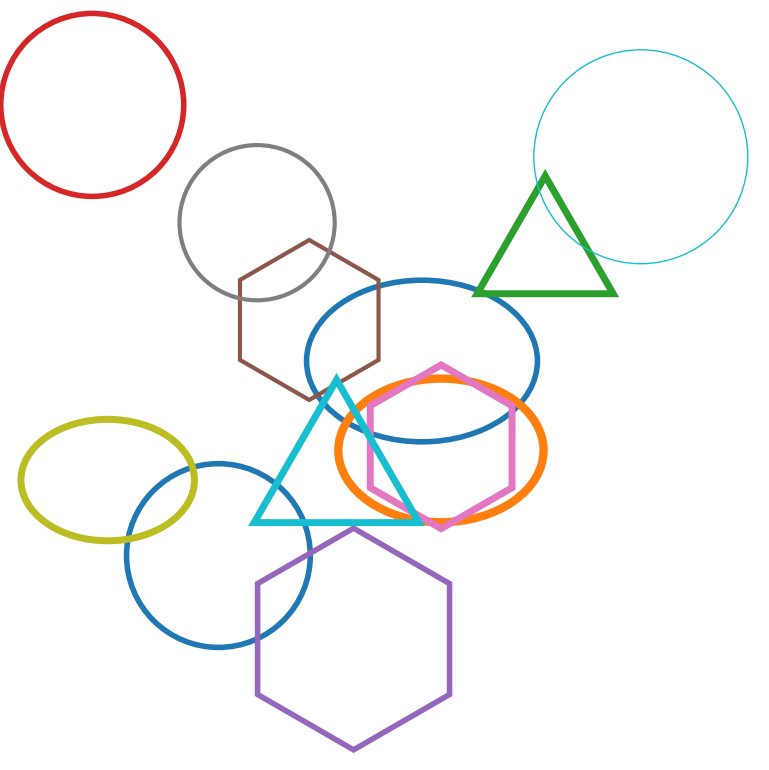[{"shape": "circle", "thickness": 2, "radius": 0.6, "center": [0.284, 0.279]}, {"shape": "oval", "thickness": 2, "radius": 0.75, "center": [0.548, 0.531]}, {"shape": "oval", "thickness": 3, "radius": 0.67, "center": [0.573, 0.415]}, {"shape": "triangle", "thickness": 2.5, "radius": 0.51, "center": [0.708, 0.67]}, {"shape": "circle", "thickness": 2, "radius": 0.59, "center": [0.12, 0.864]}, {"shape": "hexagon", "thickness": 2, "radius": 0.72, "center": [0.459, 0.17]}, {"shape": "hexagon", "thickness": 1.5, "radius": 0.52, "center": [0.402, 0.584]}, {"shape": "hexagon", "thickness": 2.5, "radius": 0.53, "center": [0.573, 0.42]}, {"shape": "circle", "thickness": 1.5, "radius": 0.5, "center": [0.334, 0.711]}, {"shape": "oval", "thickness": 2.5, "radius": 0.56, "center": [0.14, 0.377]}, {"shape": "triangle", "thickness": 2.5, "radius": 0.62, "center": [0.437, 0.383]}, {"shape": "circle", "thickness": 0.5, "radius": 0.69, "center": [0.832, 0.796]}]